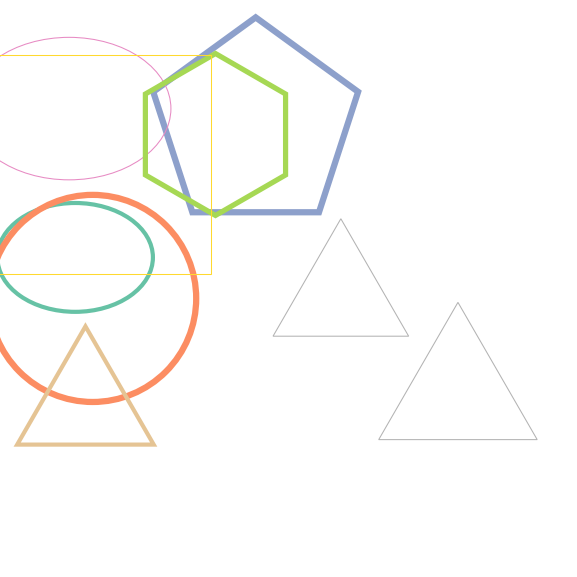[{"shape": "oval", "thickness": 2, "radius": 0.67, "center": [0.13, 0.553]}, {"shape": "circle", "thickness": 3, "radius": 0.9, "center": [0.16, 0.482]}, {"shape": "pentagon", "thickness": 3, "radius": 0.93, "center": [0.443, 0.782]}, {"shape": "oval", "thickness": 0.5, "radius": 0.88, "center": [0.12, 0.811]}, {"shape": "hexagon", "thickness": 2.5, "radius": 0.7, "center": [0.373, 0.766]}, {"shape": "square", "thickness": 0.5, "radius": 0.95, "center": [0.176, 0.714]}, {"shape": "triangle", "thickness": 2, "radius": 0.68, "center": [0.148, 0.298]}, {"shape": "triangle", "thickness": 0.5, "radius": 0.68, "center": [0.59, 0.485]}, {"shape": "triangle", "thickness": 0.5, "radius": 0.79, "center": [0.793, 0.317]}]